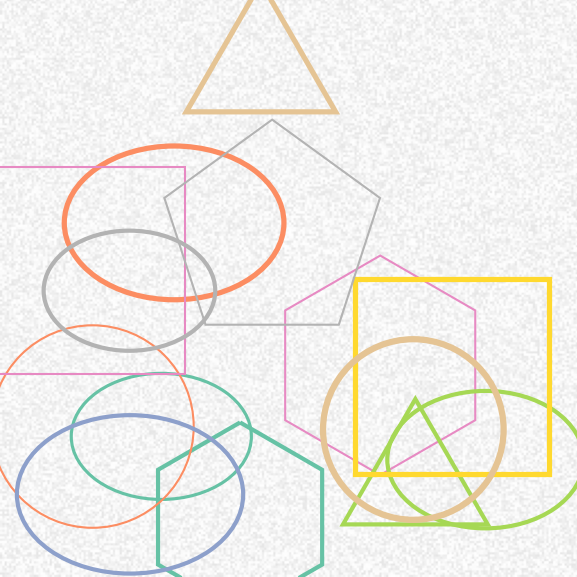[{"shape": "hexagon", "thickness": 2, "radius": 0.82, "center": [0.416, 0.104]}, {"shape": "oval", "thickness": 1.5, "radius": 0.78, "center": [0.279, 0.243]}, {"shape": "oval", "thickness": 2.5, "radius": 0.95, "center": [0.301, 0.613]}, {"shape": "circle", "thickness": 1, "radius": 0.88, "center": [0.16, 0.261]}, {"shape": "oval", "thickness": 2, "radius": 0.98, "center": [0.225, 0.143]}, {"shape": "square", "thickness": 1, "radius": 0.89, "center": [0.142, 0.53]}, {"shape": "hexagon", "thickness": 1, "radius": 0.95, "center": [0.658, 0.367]}, {"shape": "oval", "thickness": 2, "radius": 0.85, "center": [0.841, 0.203]}, {"shape": "triangle", "thickness": 2, "radius": 0.72, "center": [0.719, 0.163]}, {"shape": "square", "thickness": 2.5, "radius": 0.84, "center": [0.783, 0.348]}, {"shape": "circle", "thickness": 3, "radius": 0.78, "center": [0.716, 0.255]}, {"shape": "triangle", "thickness": 2.5, "radius": 0.75, "center": [0.452, 0.88]}, {"shape": "pentagon", "thickness": 1, "radius": 0.98, "center": [0.471, 0.596]}, {"shape": "oval", "thickness": 2, "radius": 0.74, "center": [0.224, 0.496]}]